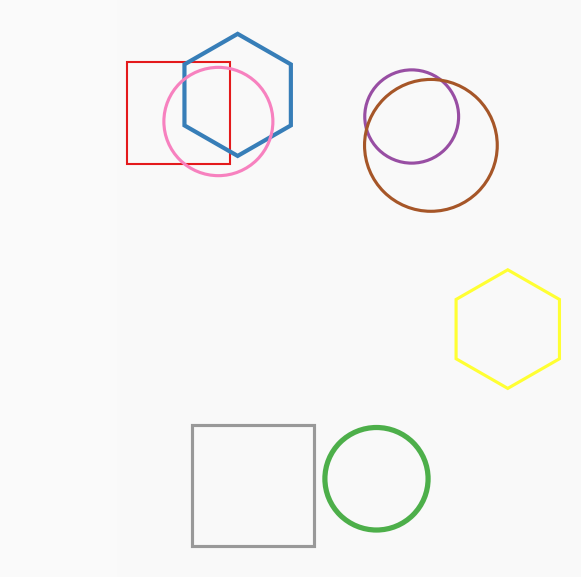[{"shape": "square", "thickness": 1, "radius": 0.44, "center": [0.307, 0.803]}, {"shape": "hexagon", "thickness": 2, "radius": 0.53, "center": [0.409, 0.835]}, {"shape": "circle", "thickness": 2.5, "radius": 0.44, "center": [0.648, 0.17]}, {"shape": "circle", "thickness": 1.5, "radius": 0.4, "center": [0.708, 0.797]}, {"shape": "hexagon", "thickness": 1.5, "radius": 0.51, "center": [0.874, 0.429]}, {"shape": "circle", "thickness": 1.5, "radius": 0.57, "center": [0.741, 0.747]}, {"shape": "circle", "thickness": 1.5, "radius": 0.47, "center": [0.376, 0.789]}, {"shape": "square", "thickness": 1.5, "radius": 0.53, "center": [0.435, 0.158]}]